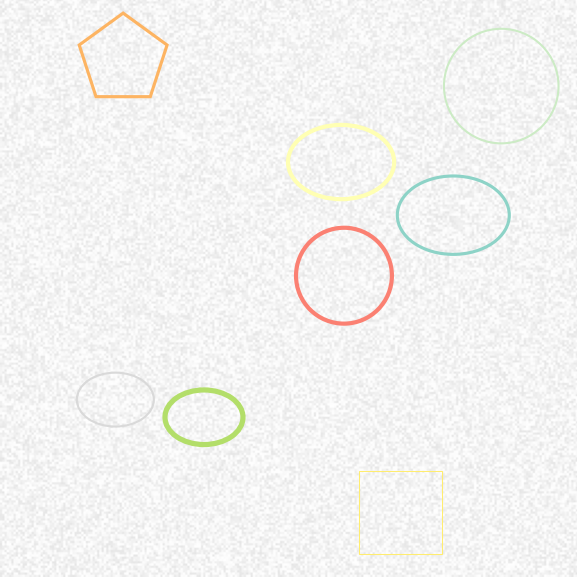[{"shape": "oval", "thickness": 1.5, "radius": 0.48, "center": [0.785, 0.627]}, {"shape": "oval", "thickness": 2, "radius": 0.46, "center": [0.591, 0.719]}, {"shape": "circle", "thickness": 2, "radius": 0.42, "center": [0.596, 0.522]}, {"shape": "pentagon", "thickness": 1.5, "radius": 0.4, "center": [0.213, 0.896]}, {"shape": "oval", "thickness": 2.5, "radius": 0.34, "center": [0.353, 0.277]}, {"shape": "oval", "thickness": 1, "radius": 0.33, "center": [0.2, 0.307]}, {"shape": "circle", "thickness": 1, "radius": 0.5, "center": [0.868, 0.85]}, {"shape": "square", "thickness": 0.5, "radius": 0.36, "center": [0.694, 0.111]}]